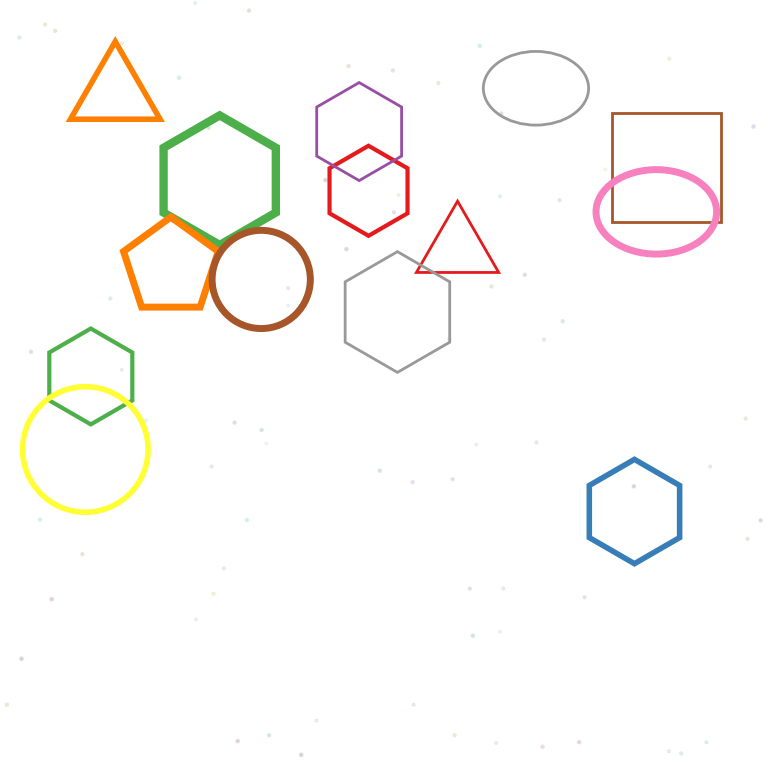[{"shape": "triangle", "thickness": 1, "radius": 0.31, "center": [0.594, 0.677]}, {"shape": "hexagon", "thickness": 1.5, "radius": 0.29, "center": [0.479, 0.752]}, {"shape": "hexagon", "thickness": 2, "radius": 0.34, "center": [0.824, 0.336]}, {"shape": "hexagon", "thickness": 3, "radius": 0.42, "center": [0.285, 0.766]}, {"shape": "hexagon", "thickness": 1.5, "radius": 0.31, "center": [0.118, 0.511]}, {"shape": "hexagon", "thickness": 1, "radius": 0.32, "center": [0.466, 0.829]}, {"shape": "pentagon", "thickness": 2.5, "radius": 0.32, "center": [0.222, 0.653]}, {"shape": "triangle", "thickness": 2, "radius": 0.34, "center": [0.15, 0.879]}, {"shape": "circle", "thickness": 2, "radius": 0.41, "center": [0.111, 0.416]}, {"shape": "circle", "thickness": 2.5, "radius": 0.32, "center": [0.339, 0.637]}, {"shape": "square", "thickness": 1, "radius": 0.35, "center": [0.866, 0.782]}, {"shape": "oval", "thickness": 2.5, "radius": 0.39, "center": [0.852, 0.725]}, {"shape": "hexagon", "thickness": 1, "radius": 0.39, "center": [0.516, 0.595]}, {"shape": "oval", "thickness": 1, "radius": 0.34, "center": [0.696, 0.885]}]